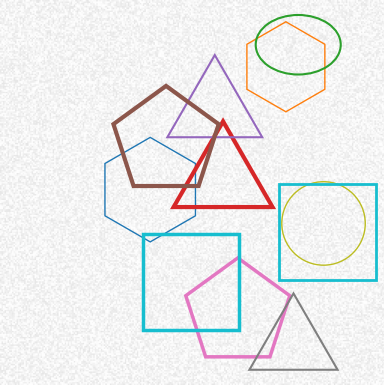[{"shape": "hexagon", "thickness": 1, "radius": 0.68, "center": [0.39, 0.507]}, {"shape": "hexagon", "thickness": 1, "radius": 0.58, "center": [0.743, 0.827]}, {"shape": "oval", "thickness": 1.5, "radius": 0.55, "center": [0.775, 0.884]}, {"shape": "triangle", "thickness": 3, "radius": 0.74, "center": [0.579, 0.536]}, {"shape": "triangle", "thickness": 1.5, "radius": 0.71, "center": [0.558, 0.715]}, {"shape": "pentagon", "thickness": 3, "radius": 0.72, "center": [0.431, 0.633]}, {"shape": "pentagon", "thickness": 2.5, "radius": 0.71, "center": [0.618, 0.188]}, {"shape": "triangle", "thickness": 1.5, "radius": 0.66, "center": [0.762, 0.106]}, {"shape": "circle", "thickness": 1, "radius": 0.54, "center": [0.84, 0.42]}, {"shape": "square", "thickness": 2, "radius": 0.62, "center": [0.851, 0.397]}, {"shape": "square", "thickness": 2.5, "radius": 0.63, "center": [0.496, 0.268]}]